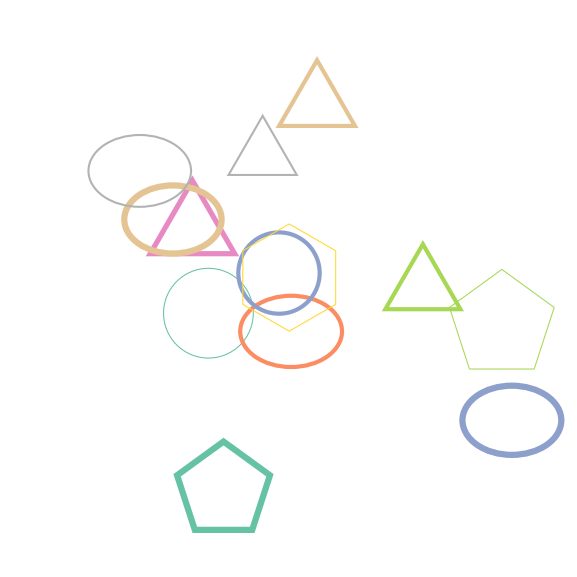[{"shape": "pentagon", "thickness": 3, "radius": 0.42, "center": [0.387, 0.15]}, {"shape": "circle", "thickness": 0.5, "radius": 0.39, "center": [0.361, 0.457]}, {"shape": "oval", "thickness": 2, "radius": 0.44, "center": [0.504, 0.425]}, {"shape": "circle", "thickness": 2, "radius": 0.35, "center": [0.483, 0.526]}, {"shape": "oval", "thickness": 3, "radius": 0.43, "center": [0.886, 0.271]}, {"shape": "triangle", "thickness": 2.5, "radius": 0.42, "center": [0.333, 0.602]}, {"shape": "pentagon", "thickness": 0.5, "radius": 0.48, "center": [0.869, 0.437]}, {"shape": "triangle", "thickness": 2, "radius": 0.38, "center": [0.732, 0.501]}, {"shape": "hexagon", "thickness": 0.5, "radius": 0.46, "center": [0.501, 0.519]}, {"shape": "oval", "thickness": 3, "radius": 0.42, "center": [0.299, 0.619]}, {"shape": "triangle", "thickness": 2, "radius": 0.38, "center": [0.549, 0.819]}, {"shape": "oval", "thickness": 1, "radius": 0.44, "center": [0.242, 0.703]}, {"shape": "triangle", "thickness": 1, "radius": 0.34, "center": [0.455, 0.73]}]